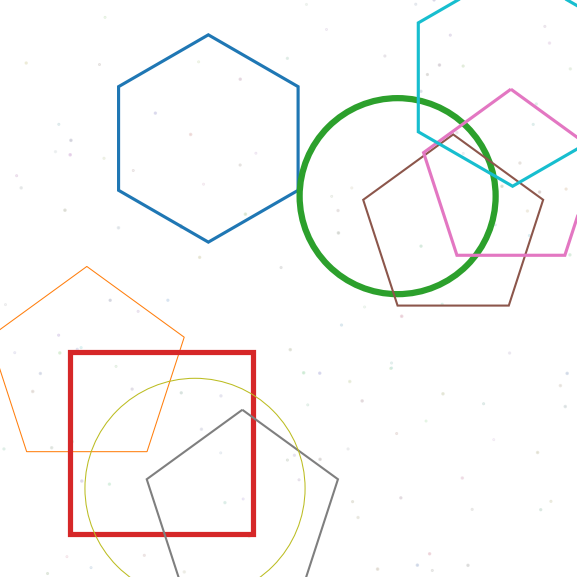[{"shape": "hexagon", "thickness": 1.5, "radius": 0.9, "center": [0.361, 0.759]}, {"shape": "pentagon", "thickness": 0.5, "radius": 0.89, "center": [0.15, 0.36]}, {"shape": "circle", "thickness": 3, "radius": 0.85, "center": [0.689, 0.659]}, {"shape": "square", "thickness": 2.5, "radius": 0.79, "center": [0.279, 0.232]}, {"shape": "pentagon", "thickness": 1, "radius": 0.82, "center": [0.785, 0.603]}, {"shape": "pentagon", "thickness": 1.5, "radius": 0.79, "center": [0.885, 0.686]}, {"shape": "pentagon", "thickness": 1, "radius": 0.87, "center": [0.42, 0.115]}, {"shape": "circle", "thickness": 0.5, "radius": 0.95, "center": [0.338, 0.153]}, {"shape": "hexagon", "thickness": 1.5, "radius": 0.94, "center": [0.888, 0.865]}]